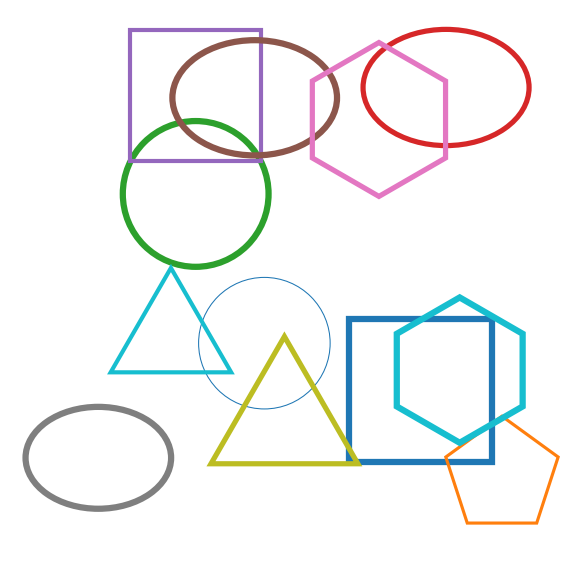[{"shape": "circle", "thickness": 0.5, "radius": 0.57, "center": [0.458, 0.405]}, {"shape": "square", "thickness": 3, "radius": 0.62, "center": [0.728, 0.322]}, {"shape": "pentagon", "thickness": 1.5, "radius": 0.51, "center": [0.869, 0.176]}, {"shape": "circle", "thickness": 3, "radius": 0.63, "center": [0.339, 0.663]}, {"shape": "oval", "thickness": 2.5, "radius": 0.72, "center": [0.772, 0.848]}, {"shape": "square", "thickness": 2, "radius": 0.57, "center": [0.339, 0.834]}, {"shape": "oval", "thickness": 3, "radius": 0.71, "center": [0.441, 0.83]}, {"shape": "hexagon", "thickness": 2.5, "radius": 0.67, "center": [0.656, 0.792]}, {"shape": "oval", "thickness": 3, "radius": 0.63, "center": [0.17, 0.206]}, {"shape": "triangle", "thickness": 2.5, "radius": 0.73, "center": [0.493, 0.269]}, {"shape": "hexagon", "thickness": 3, "radius": 0.63, "center": [0.796, 0.358]}, {"shape": "triangle", "thickness": 2, "radius": 0.6, "center": [0.296, 0.415]}]